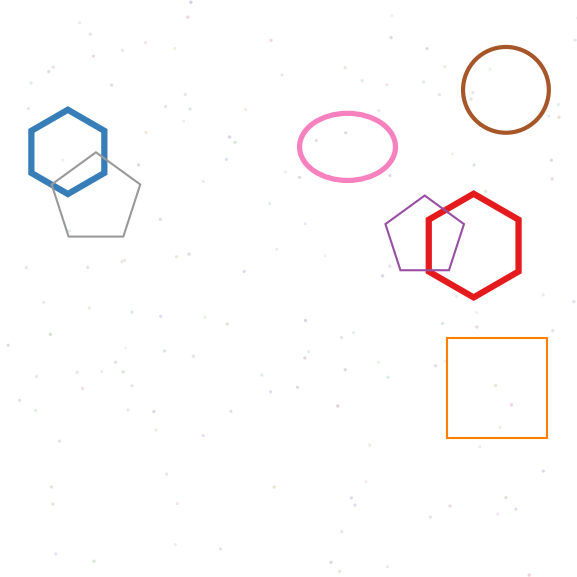[{"shape": "hexagon", "thickness": 3, "radius": 0.45, "center": [0.82, 0.574]}, {"shape": "hexagon", "thickness": 3, "radius": 0.36, "center": [0.117, 0.736]}, {"shape": "pentagon", "thickness": 1, "radius": 0.36, "center": [0.735, 0.589]}, {"shape": "square", "thickness": 1, "radius": 0.43, "center": [0.86, 0.328]}, {"shape": "circle", "thickness": 2, "radius": 0.37, "center": [0.876, 0.844]}, {"shape": "oval", "thickness": 2.5, "radius": 0.42, "center": [0.602, 0.745]}, {"shape": "pentagon", "thickness": 1, "radius": 0.4, "center": [0.166, 0.655]}]